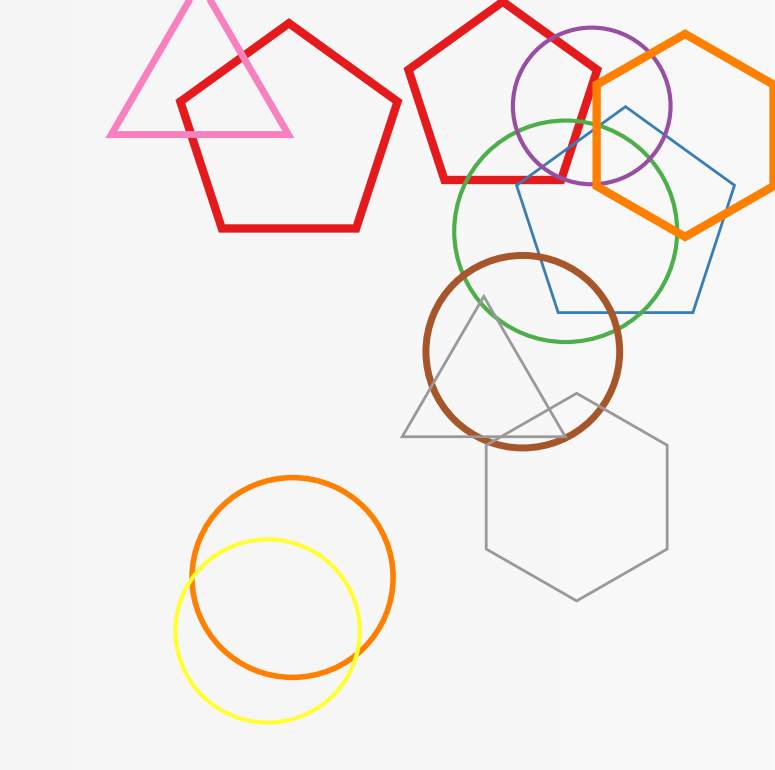[{"shape": "pentagon", "thickness": 3, "radius": 0.74, "center": [0.373, 0.823]}, {"shape": "pentagon", "thickness": 3, "radius": 0.64, "center": [0.649, 0.87]}, {"shape": "pentagon", "thickness": 1, "radius": 0.74, "center": [0.807, 0.714]}, {"shape": "circle", "thickness": 1.5, "radius": 0.72, "center": [0.73, 0.7]}, {"shape": "circle", "thickness": 1.5, "radius": 0.51, "center": [0.764, 0.862]}, {"shape": "hexagon", "thickness": 3, "radius": 0.66, "center": [0.884, 0.824]}, {"shape": "circle", "thickness": 2, "radius": 0.65, "center": [0.377, 0.25]}, {"shape": "circle", "thickness": 1.5, "radius": 0.59, "center": [0.345, 0.181]}, {"shape": "circle", "thickness": 2.5, "radius": 0.63, "center": [0.675, 0.543]}, {"shape": "triangle", "thickness": 2.5, "radius": 0.66, "center": [0.258, 0.891]}, {"shape": "triangle", "thickness": 1, "radius": 0.61, "center": [0.624, 0.494]}, {"shape": "hexagon", "thickness": 1, "radius": 0.67, "center": [0.744, 0.354]}]